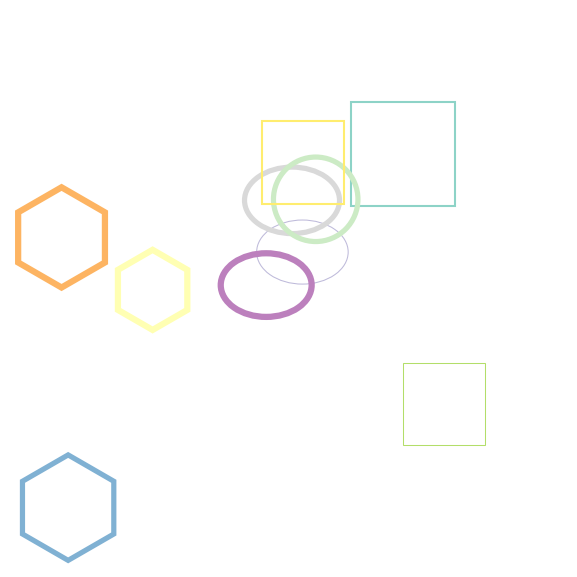[{"shape": "square", "thickness": 1, "radius": 0.45, "center": [0.698, 0.733]}, {"shape": "hexagon", "thickness": 3, "radius": 0.35, "center": [0.264, 0.497]}, {"shape": "oval", "thickness": 0.5, "radius": 0.4, "center": [0.524, 0.563]}, {"shape": "hexagon", "thickness": 2.5, "radius": 0.46, "center": [0.118, 0.12]}, {"shape": "hexagon", "thickness": 3, "radius": 0.43, "center": [0.107, 0.588]}, {"shape": "square", "thickness": 0.5, "radius": 0.36, "center": [0.769, 0.3]}, {"shape": "oval", "thickness": 2.5, "radius": 0.41, "center": [0.506, 0.652]}, {"shape": "oval", "thickness": 3, "radius": 0.39, "center": [0.461, 0.505]}, {"shape": "circle", "thickness": 2.5, "radius": 0.37, "center": [0.547, 0.654]}, {"shape": "square", "thickness": 1, "radius": 0.36, "center": [0.524, 0.717]}]